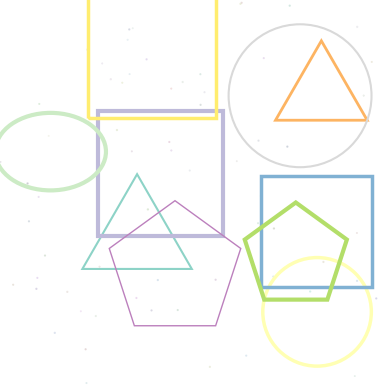[{"shape": "triangle", "thickness": 1.5, "radius": 0.82, "center": [0.356, 0.383]}, {"shape": "circle", "thickness": 2.5, "radius": 0.7, "center": [0.824, 0.19]}, {"shape": "square", "thickness": 3, "radius": 0.81, "center": [0.417, 0.549]}, {"shape": "square", "thickness": 2.5, "radius": 0.72, "center": [0.822, 0.399]}, {"shape": "triangle", "thickness": 2, "radius": 0.69, "center": [0.835, 0.756]}, {"shape": "pentagon", "thickness": 3, "radius": 0.7, "center": [0.768, 0.335]}, {"shape": "circle", "thickness": 1.5, "radius": 0.93, "center": [0.779, 0.751]}, {"shape": "pentagon", "thickness": 1, "radius": 0.9, "center": [0.455, 0.299]}, {"shape": "oval", "thickness": 3, "radius": 0.72, "center": [0.131, 0.606]}, {"shape": "square", "thickness": 2.5, "radius": 0.83, "center": [0.396, 0.859]}]